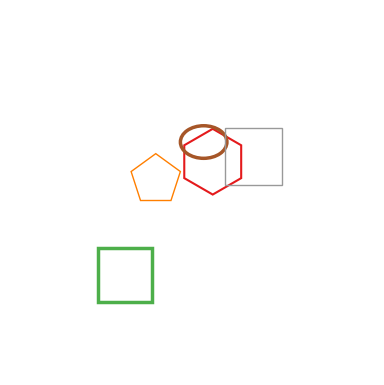[{"shape": "hexagon", "thickness": 1.5, "radius": 0.43, "center": [0.553, 0.58]}, {"shape": "square", "thickness": 2.5, "radius": 0.35, "center": [0.324, 0.286]}, {"shape": "pentagon", "thickness": 1, "radius": 0.34, "center": [0.405, 0.534]}, {"shape": "oval", "thickness": 2.5, "radius": 0.3, "center": [0.529, 0.631]}, {"shape": "square", "thickness": 1, "radius": 0.37, "center": [0.658, 0.594]}]